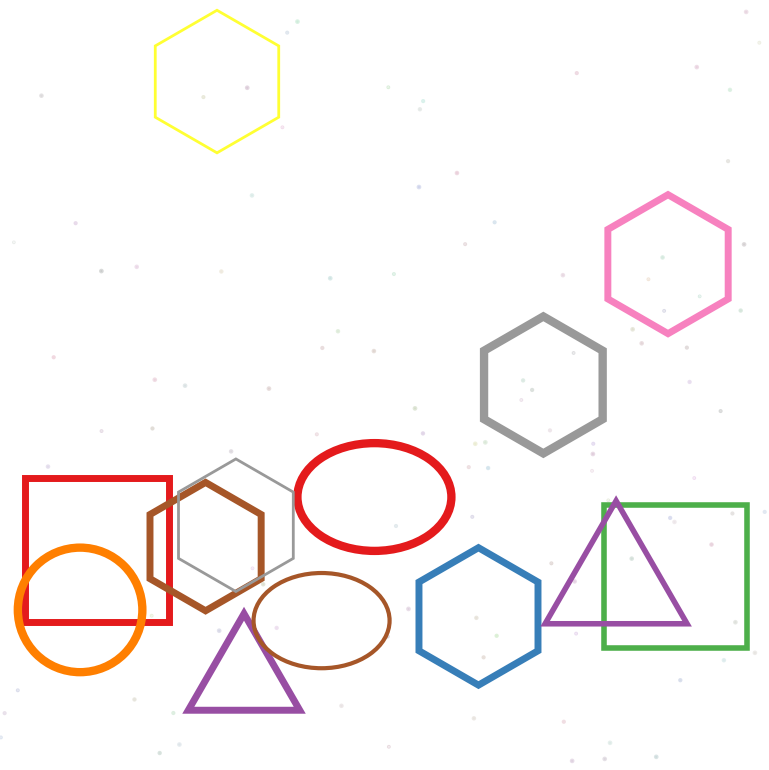[{"shape": "oval", "thickness": 3, "radius": 0.5, "center": [0.486, 0.355]}, {"shape": "square", "thickness": 2.5, "radius": 0.47, "center": [0.126, 0.285]}, {"shape": "hexagon", "thickness": 2.5, "radius": 0.45, "center": [0.621, 0.199]}, {"shape": "square", "thickness": 2, "radius": 0.46, "center": [0.877, 0.251]}, {"shape": "triangle", "thickness": 2.5, "radius": 0.42, "center": [0.317, 0.119]}, {"shape": "triangle", "thickness": 2, "radius": 0.53, "center": [0.8, 0.243]}, {"shape": "circle", "thickness": 3, "radius": 0.4, "center": [0.104, 0.208]}, {"shape": "hexagon", "thickness": 1, "radius": 0.46, "center": [0.282, 0.894]}, {"shape": "hexagon", "thickness": 2.5, "radius": 0.42, "center": [0.267, 0.29]}, {"shape": "oval", "thickness": 1.5, "radius": 0.44, "center": [0.418, 0.194]}, {"shape": "hexagon", "thickness": 2.5, "radius": 0.45, "center": [0.868, 0.657]}, {"shape": "hexagon", "thickness": 1, "radius": 0.43, "center": [0.306, 0.318]}, {"shape": "hexagon", "thickness": 3, "radius": 0.44, "center": [0.706, 0.5]}]